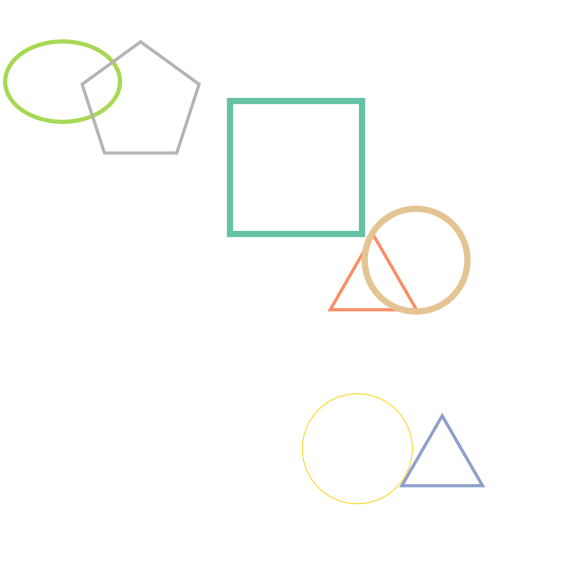[{"shape": "square", "thickness": 3, "radius": 0.57, "center": [0.512, 0.71]}, {"shape": "triangle", "thickness": 1.5, "radius": 0.43, "center": [0.646, 0.506]}, {"shape": "triangle", "thickness": 1.5, "radius": 0.4, "center": [0.766, 0.198]}, {"shape": "oval", "thickness": 2, "radius": 0.5, "center": [0.108, 0.858]}, {"shape": "circle", "thickness": 0.5, "radius": 0.48, "center": [0.619, 0.222]}, {"shape": "circle", "thickness": 3, "radius": 0.44, "center": [0.72, 0.549]}, {"shape": "pentagon", "thickness": 1.5, "radius": 0.53, "center": [0.243, 0.82]}]